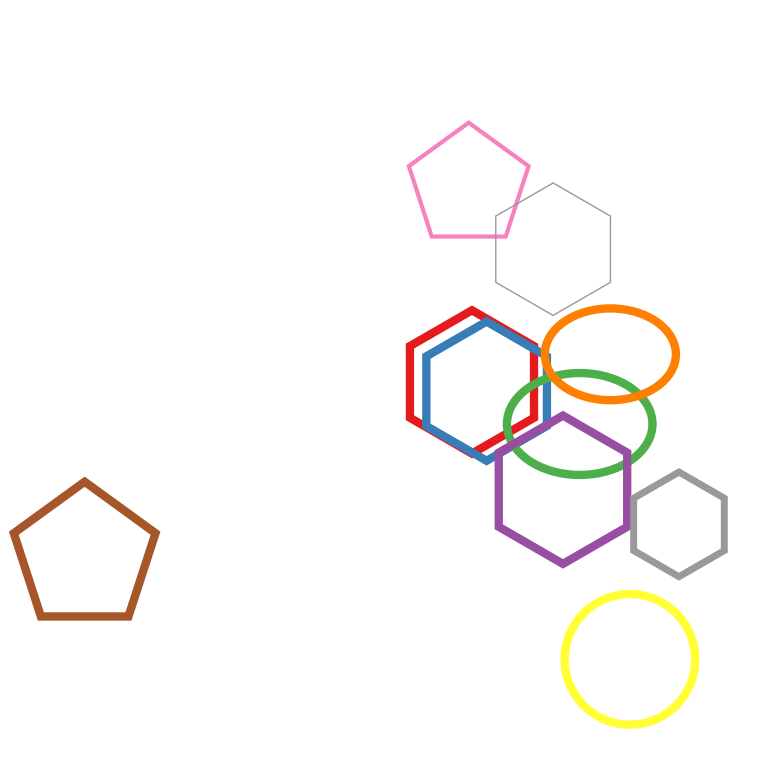[{"shape": "hexagon", "thickness": 3, "radius": 0.47, "center": [0.613, 0.504]}, {"shape": "hexagon", "thickness": 3, "radius": 0.45, "center": [0.632, 0.492]}, {"shape": "oval", "thickness": 3, "radius": 0.47, "center": [0.753, 0.449]}, {"shape": "hexagon", "thickness": 3, "radius": 0.48, "center": [0.731, 0.364]}, {"shape": "oval", "thickness": 3, "radius": 0.43, "center": [0.793, 0.54]}, {"shape": "circle", "thickness": 3, "radius": 0.42, "center": [0.818, 0.144]}, {"shape": "pentagon", "thickness": 3, "radius": 0.48, "center": [0.11, 0.278]}, {"shape": "pentagon", "thickness": 1.5, "radius": 0.41, "center": [0.609, 0.759]}, {"shape": "hexagon", "thickness": 2.5, "radius": 0.34, "center": [0.882, 0.319]}, {"shape": "hexagon", "thickness": 0.5, "radius": 0.43, "center": [0.718, 0.676]}]